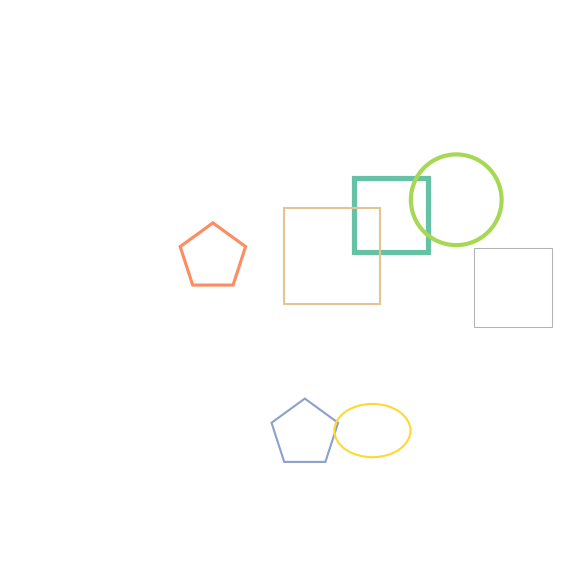[{"shape": "square", "thickness": 2.5, "radius": 0.32, "center": [0.677, 0.627]}, {"shape": "pentagon", "thickness": 1.5, "radius": 0.3, "center": [0.369, 0.554]}, {"shape": "pentagon", "thickness": 1, "radius": 0.3, "center": [0.528, 0.248]}, {"shape": "circle", "thickness": 2, "radius": 0.39, "center": [0.79, 0.653]}, {"shape": "oval", "thickness": 1, "radius": 0.33, "center": [0.645, 0.254]}, {"shape": "square", "thickness": 1, "radius": 0.42, "center": [0.576, 0.555]}, {"shape": "square", "thickness": 0.5, "radius": 0.34, "center": [0.888, 0.501]}]